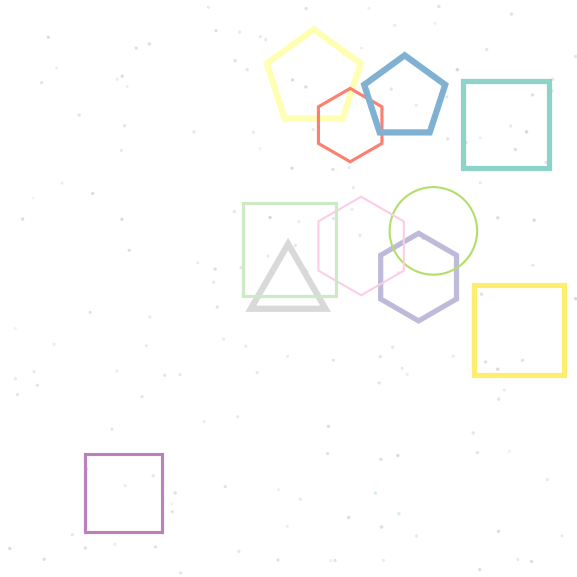[{"shape": "square", "thickness": 2.5, "radius": 0.38, "center": [0.876, 0.783]}, {"shape": "pentagon", "thickness": 3, "radius": 0.43, "center": [0.543, 0.863]}, {"shape": "hexagon", "thickness": 2.5, "radius": 0.38, "center": [0.725, 0.519]}, {"shape": "hexagon", "thickness": 1.5, "radius": 0.32, "center": [0.606, 0.783]}, {"shape": "pentagon", "thickness": 3, "radius": 0.37, "center": [0.701, 0.83]}, {"shape": "circle", "thickness": 1, "radius": 0.38, "center": [0.75, 0.599]}, {"shape": "hexagon", "thickness": 1, "radius": 0.43, "center": [0.625, 0.573]}, {"shape": "triangle", "thickness": 3, "radius": 0.37, "center": [0.499, 0.502]}, {"shape": "square", "thickness": 1.5, "radius": 0.34, "center": [0.214, 0.145]}, {"shape": "square", "thickness": 1.5, "radius": 0.4, "center": [0.501, 0.567]}, {"shape": "square", "thickness": 2.5, "radius": 0.39, "center": [0.899, 0.428]}]